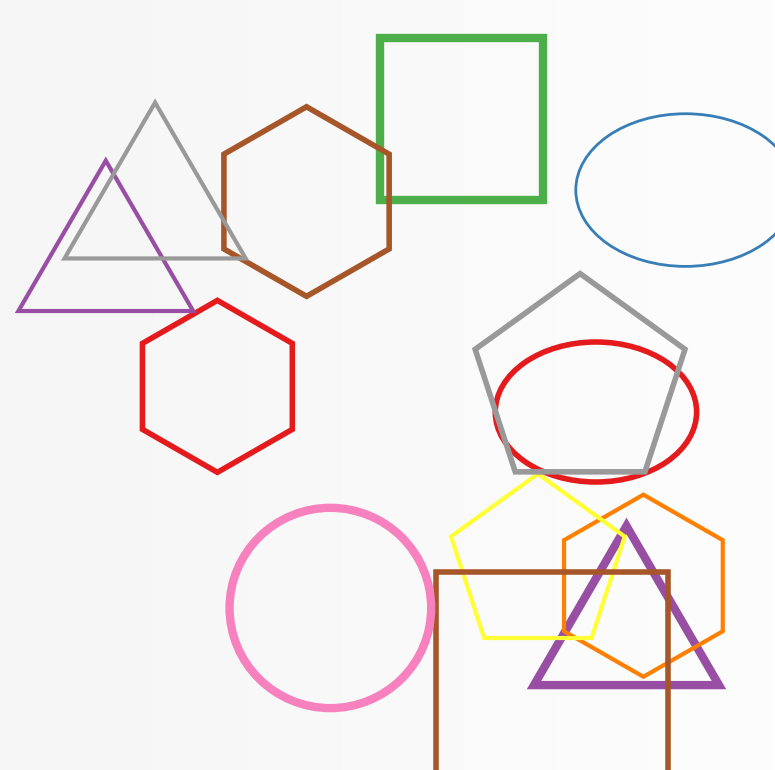[{"shape": "hexagon", "thickness": 2, "radius": 0.56, "center": [0.28, 0.498]}, {"shape": "oval", "thickness": 2, "radius": 0.65, "center": [0.769, 0.465]}, {"shape": "oval", "thickness": 1, "radius": 0.71, "center": [0.885, 0.753]}, {"shape": "square", "thickness": 3, "radius": 0.53, "center": [0.596, 0.845]}, {"shape": "triangle", "thickness": 1.5, "radius": 0.65, "center": [0.136, 0.661]}, {"shape": "triangle", "thickness": 3, "radius": 0.69, "center": [0.808, 0.179]}, {"shape": "hexagon", "thickness": 1.5, "radius": 0.59, "center": [0.83, 0.239]}, {"shape": "pentagon", "thickness": 1.5, "radius": 0.59, "center": [0.694, 0.267]}, {"shape": "hexagon", "thickness": 2, "radius": 0.62, "center": [0.396, 0.738]}, {"shape": "square", "thickness": 2, "radius": 0.75, "center": [0.712, 0.107]}, {"shape": "circle", "thickness": 3, "radius": 0.65, "center": [0.426, 0.21]}, {"shape": "triangle", "thickness": 1.5, "radius": 0.67, "center": [0.2, 0.732]}, {"shape": "pentagon", "thickness": 2, "radius": 0.71, "center": [0.749, 0.502]}]